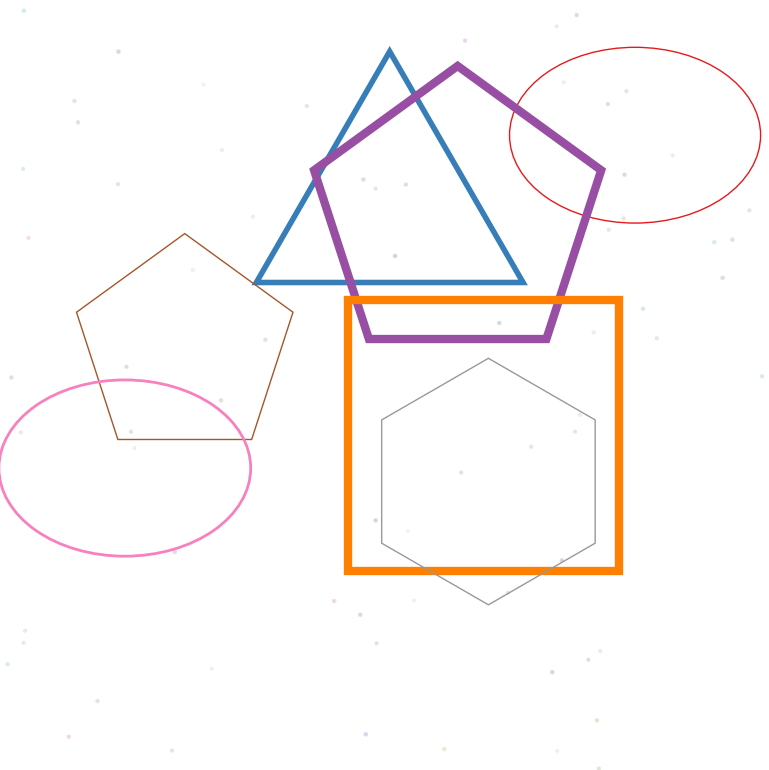[{"shape": "oval", "thickness": 0.5, "radius": 0.82, "center": [0.825, 0.824]}, {"shape": "triangle", "thickness": 2, "radius": 1.0, "center": [0.506, 0.733]}, {"shape": "pentagon", "thickness": 3, "radius": 0.98, "center": [0.594, 0.718]}, {"shape": "square", "thickness": 3, "radius": 0.88, "center": [0.628, 0.434]}, {"shape": "pentagon", "thickness": 0.5, "radius": 0.74, "center": [0.24, 0.549]}, {"shape": "oval", "thickness": 1, "radius": 0.82, "center": [0.162, 0.392]}, {"shape": "hexagon", "thickness": 0.5, "radius": 0.8, "center": [0.634, 0.375]}]